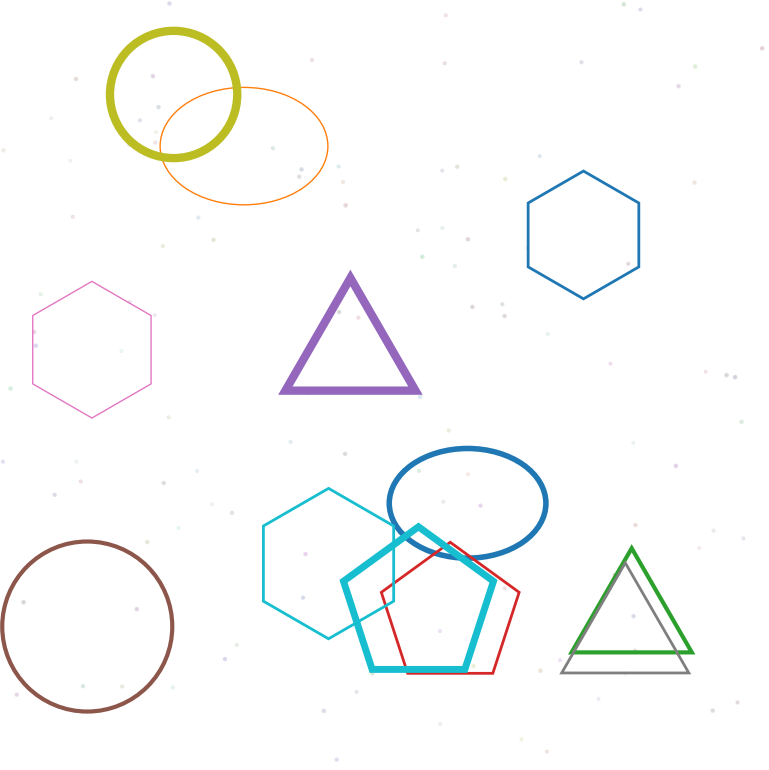[{"shape": "hexagon", "thickness": 1, "radius": 0.41, "center": [0.758, 0.695]}, {"shape": "oval", "thickness": 2, "radius": 0.51, "center": [0.607, 0.346]}, {"shape": "oval", "thickness": 0.5, "radius": 0.54, "center": [0.317, 0.81]}, {"shape": "triangle", "thickness": 1.5, "radius": 0.45, "center": [0.82, 0.198]}, {"shape": "pentagon", "thickness": 1, "radius": 0.47, "center": [0.585, 0.202]}, {"shape": "triangle", "thickness": 3, "radius": 0.49, "center": [0.455, 0.541]}, {"shape": "circle", "thickness": 1.5, "radius": 0.55, "center": [0.113, 0.186]}, {"shape": "hexagon", "thickness": 0.5, "radius": 0.44, "center": [0.119, 0.546]}, {"shape": "triangle", "thickness": 1, "radius": 0.48, "center": [0.812, 0.174]}, {"shape": "circle", "thickness": 3, "radius": 0.41, "center": [0.225, 0.877]}, {"shape": "pentagon", "thickness": 2.5, "radius": 0.51, "center": [0.543, 0.213]}, {"shape": "hexagon", "thickness": 1, "radius": 0.49, "center": [0.427, 0.268]}]